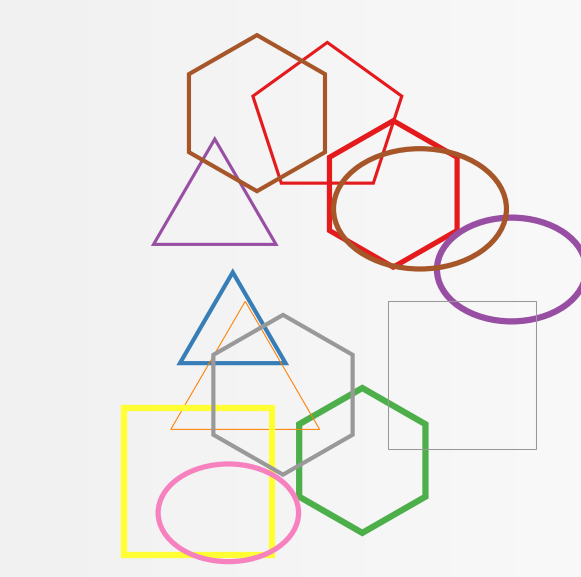[{"shape": "pentagon", "thickness": 1.5, "radius": 0.67, "center": [0.563, 0.791]}, {"shape": "hexagon", "thickness": 2.5, "radius": 0.63, "center": [0.677, 0.663]}, {"shape": "triangle", "thickness": 2, "radius": 0.52, "center": [0.4, 0.423]}, {"shape": "hexagon", "thickness": 3, "radius": 0.63, "center": [0.623, 0.202]}, {"shape": "oval", "thickness": 3, "radius": 0.64, "center": [0.88, 0.532]}, {"shape": "triangle", "thickness": 1.5, "radius": 0.61, "center": [0.369, 0.637]}, {"shape": "triangle", "thickness": 0.5, "radius": 0.74, "center": [0.422, 0.33]}, {"shape": "square", "thickness": 3, "radius": 0.64, "center": [0.34, 0.165]}, {"shape": "oval", "thickness": 2.5, "radius": 0.74, "center": [0.723, 0.638]}, {"shape": "hexagon", "thickness": 2, "radius": 0.68, "center": [0.442, 0.803]}, {"shape": "oval", "thickness": 2.5, "radius": 0.6, "center": [0.393, 0.111]}, {"shape": "hexagon", "thickness": 2, "radius": 0.69, "center": [0.487, 0.316]}, {"shape": "square", "thickness": 0.5, "radius": 0.64, "center": [0.795, 0.35]}]